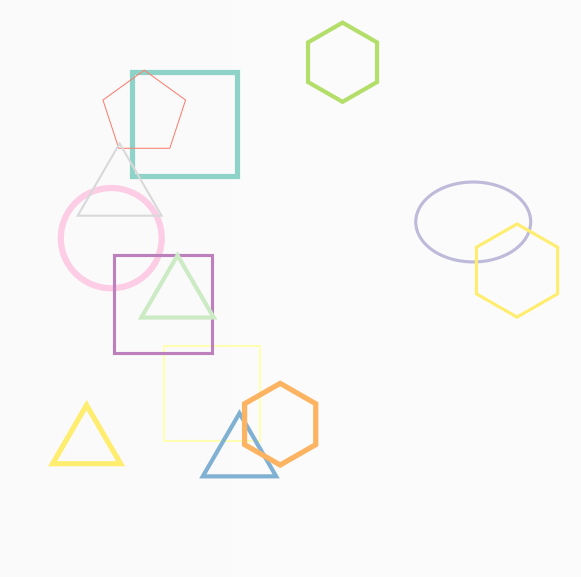[{"shape": "square", "thickness": 2.5, "radius": 0.45, "center": [0.318, 0.785]}, {"shape": "square", "thickness": 1, "radius": 0.41, "center": [0.365, 0.317]}, {"shape": "oval", "thickness": 1.5, "radius": 0.49, "center": [0.814, 0.615]}, {"shape": "pentagon", "thickness": 0.5, "radius": 0.37, "center": [0.248, 0.803]}, {"shape": "triangle", "thickness": 2, "radius": 0.36, "center": [0.412, 0.211]}, {"shape": "hexagon", "thickness": 2.5, "radius": 0.35, "center": [0.482, 0.265]}, {"shape": "hexagon", "thickness": 2, "radius": 0.34, "center": [0.589, 0.891]}, {"shape": "circle", "thickness": 3, "radius": 0.43, "center": [0.191, 0.587]}, {"shape": "triangle", "thickness": 1, "radius": 0.42, "center": [0.206, 0.667]}, {"shape": "square", "thickness": 1.5, "radius": 0.42, "center": [0.28, 0.473]}, {"shape": "triangle", "thickness": 2, "radius": 0.36, "center": [0.305, 0.485]}, {"shape": "triangle", "thickness": 2.5, "radius": 0.34, "center": [0.149, 0.23]}, {"shape": "hexagon", "thickness": 1.5, "radius": 0.4, "center": [0.889, 0.531]}]